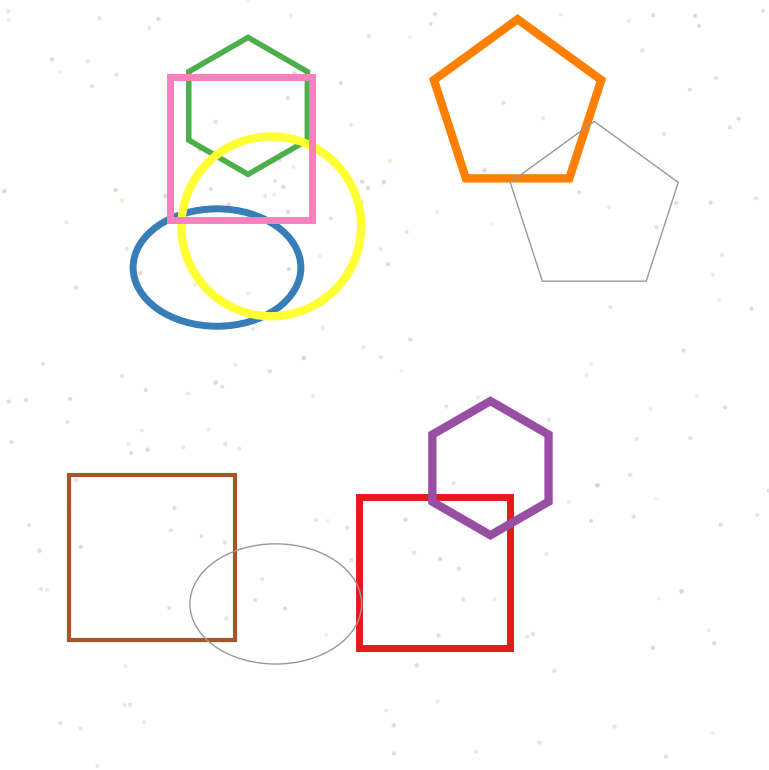[{"shape": "square", "thickness": 2.5, "radius": 0.49, "center": [0.564, 0.257]}, {"shape": "oval", "thickness": 2.5, "radius": 0.54, "center": [0.282, 0.653]}, {"shape": "hexagon", "thickness": 2, "radius": 0.44, "center": [0.322, 0.862]}, {"shape": "hexagon", "thickness": 3, "radius": 0.44, "center": [0.637, 0.392]}, {"shape": "pentagon", "thickness": 3, "radius": 0.57, "center": [0.672, 0.861]}, {"shape": "circle", "thickness": 3, "radius": 0.58, "center": [0.352, 0.706]}, {"shape": "square", "thickness": 1.5, "radius": 0.54, "center": [0.197, 0.276]}, {"shape": "square", "thickness": 2.5, "radius": 0.46, "center": [0.313, 0.807]}, {"shape": "pentagon", "thickness": 0.5, "radius": 0.57, "center": [0.772, 0.728]}, {"shape": "oval", "thickness": 0.5, "radius": 0.56, "center": [0.358, 0.216]}]